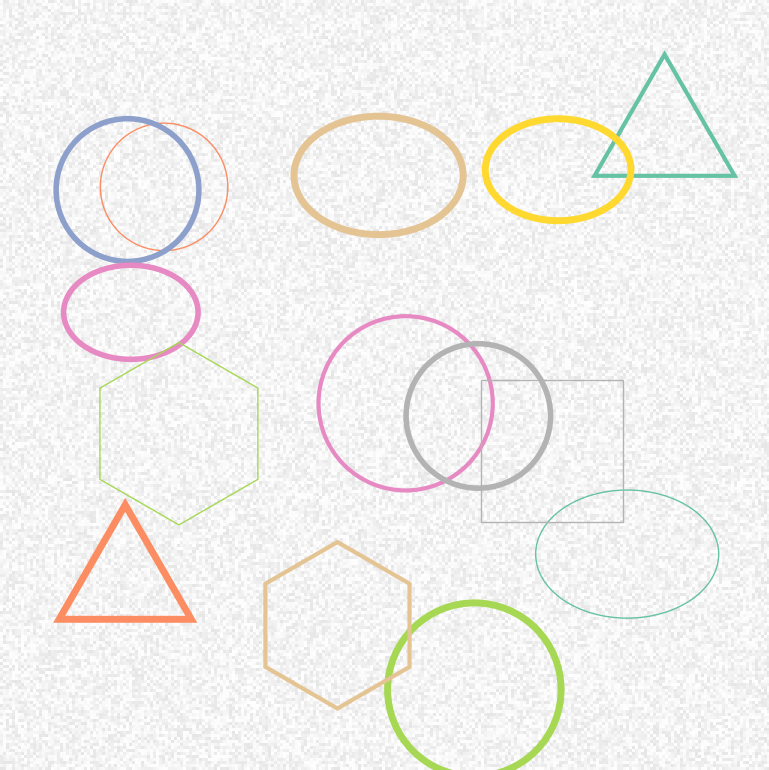[{"shape": "oval", "thickness": 0.5, "radius": 0.59, "center": [0.815, 0.28]}, {"shape": "triangle", "thickness": 1.5, "radius": 0.53, "center": [0.863, 0.824]}, {"shape": "circle", "thickness": 0.5, "radius": 0.41, "center": [0.213, 0.757]}, {"shape": "triangle", "thickness": 2.5, "radius": 0.5, "center": [0.163, 0.245]}, {"shape": "circle", "thickness": 2, "radius": 0.46, "center": [0.166, 0.753]}, {"shape": "oval", "thickness": 2, "radius": 0.44, "center": [0.17, 0.594]}, {"shape": "circle", "thickness": 1.5, "radius": 0.57, "center": [0.527, 0.476]}, {"shape": "circle", "thickness": 2.5, "radius": 0.56, "center": [0.616, 0.104]}, {"shape": "hexagon", "thickness": 0.5, "radius": 0.59, "center": [0.232, 0.437]}, {"shape": "oval", "thickness": 2.5, "radius": 0.47, "center": [0.725, 0.78]}, {"shape": "oval", "thickness": 2.5, "radius": 0.55, "center": [0.492, 0.772]}, {"shape": "hexagon", "thickness": 1.5, "radius": 0.54, "center": [0.438, 0.188]}, {"shape": "circle", "thickness": 2, "radius": 0.47, "center": [0.621, 0.46]}, {"shape": "square", "thickness": 0.5, "radius": 0.46, "center": [0.717, 0.414]}]